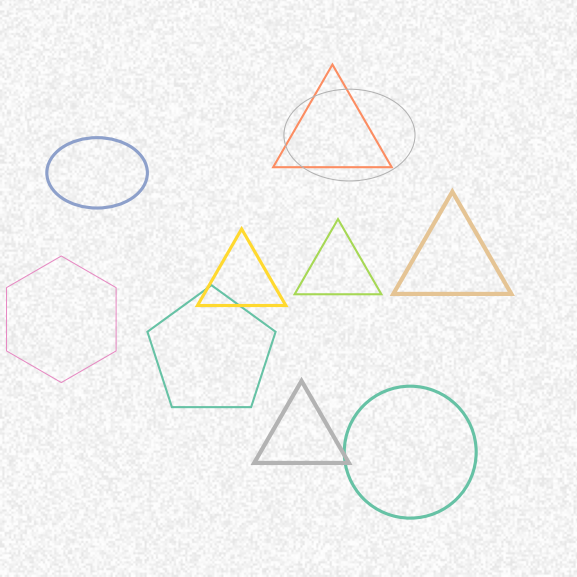[{"shape": "pentagon", "thickness": 1, "radius": 0.58, "center": [0.366, 0.389]}, {"shape": "circle", "thickness": 1.5, "radius": 0.57, "center": [0.71, 0.216]}, {"shape": "triangle", "thickness": 1, "radius": 0.59, "center": [0.576, 0.769]}, {"shape": "oval", "thickness": 1.5, "radius": 0.44, "center": [0.168, 0.7]}, {"shape": "hexagon", "thickness": 0.5, "radius": 0.55, "center": [0.106, 0.446]}, {"shape": "triangle", "thickness": 1, "radius": 0.43, "center": [0.585, 0.533]}, {"shape": "triangle", "thickness": 1.5, "radius": 0.44, "center": [0.418, 0.514]}, {"shape": "triangle", "thickness": 2, "radius": 0.59, "center": [0.783, 0.549]}, {"shape": "triangle", "thickness": 2, "radius": 0.47, "center": [0.522, 0.245]}, {"shape": "oval", "thickness": 0.5, "radius": 0.57, "center": [0.605, 0.765]}]